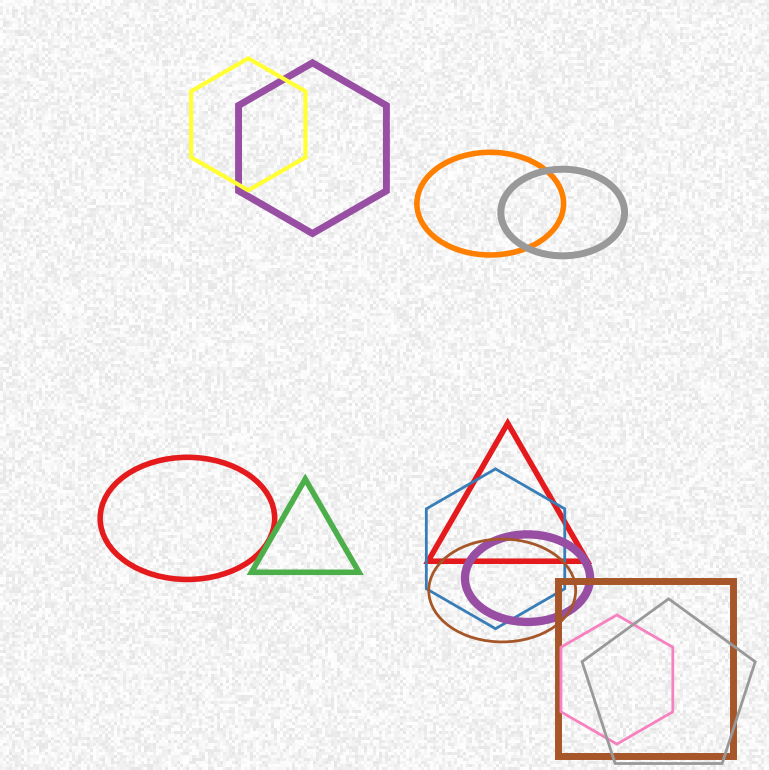[{"shape": "oval", "thickness": 2, "radius": 0.57, "center": [0.243, 0.327]}, {"shape": "triangle", "thickness": 2, "radius": 0.6, "center": [0.659, 0.331]}, {"shape": "hexagon", "thickness": 1, "radius": 0.52, "center": [0.644, 0.287]}, {"shape": "triangle", "thickness": 2, "radius": 0.4, "center": [0.396, 0.297]}, {"shape": "hexagon", "thickness": 2.5, "radius": 0.55, "center": [0.406, 0.808]}, {"shape": "oval", "thickness": 3, "radius": 0.41, "center": [0.685, 0.249]}, {"shape": "oval", "thickness": 2, "radius": 0.48, "center": [0.637, 0.736]}, {"shape": "hexagon", "thickness": 1.5, "radius": 0.43, "center": [0.322, 0.839]}, {"shape": "square", "thickness": 2.5, "radius": 0.57, "center": [0.839, 0.132]}, {"shape": "oval", "thickness": 1, "radius": 0.48, "center": [0.652, 0.233]}, {"shape": "hexagon", "thickness": 1, "radius": 0.42, "center": [0.801, 0.118]}, {"shape": "oval", "thickness": 2.5, "radius": 0.4, "center": [0.731, 0.724]}, {"shape": "pentagon", "thickness": 1, "radius": 0.59, "center": [0.868, 0.104]}]